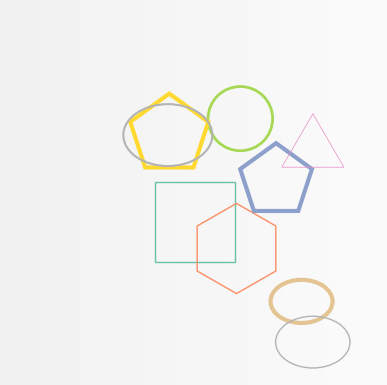[{"shape": "square", "thickness": 1, "radius": 0.52, "center": [0.503, 0.423]}, {"shape": "hexagon", "thickness": 1, "radius": 0.59, "center": [0.61, 0.355]}, {"shape": "pentagon", "thickness": 3, "radius": 0.49, "center": [0.712, 0.531]}, {"shape": "triangle", "thickness": 0.5, "radius": 0.46, "center": [0.807, 0.612]}, {"shape": "circle", "thickness": 2, "radius": 0.42, "center": [0.62, 0.692]}, {"shape": "pentagon", "thickness": 3, "radius": 0.53, "center": [0.437, 0.651]}, {"shape": "oval", "thickness": 3, "radius": 0.4, "center": [0.778, 0.217]}, {"shape": "oval", "thickness": 1, "radius": 0.48, "center": [0.807, 0.111]}, {"shape": "oval", "thickness": 1.5, "radius": 0.57, "center": [0.433, 0.649]}]